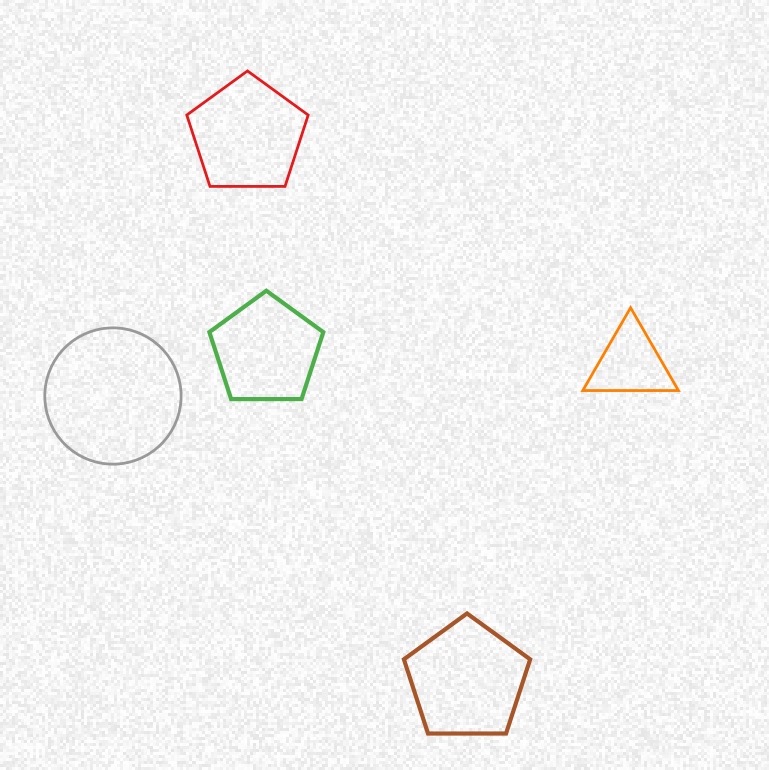[{"shape": "pentagon", "thickness": 1, "radius": 0.41, "center": [0.321, 0.825]}, {"shape": "pentagon", "thickness": 1.5, "radius": 0.39, "center": [0.346, 0.545]}, {"shape": "triangle", "thickness": 1, "radius": 0.36, "center": [0.819, 0.529]}, {"shape": "pentagon", "thickness": 1.5, "radius": 0.43, "center": [0.607, 0.117]}, {"shape": "circle", "thickness": 1, "radius": 0.44, "center": [0.147, 0.486]}]